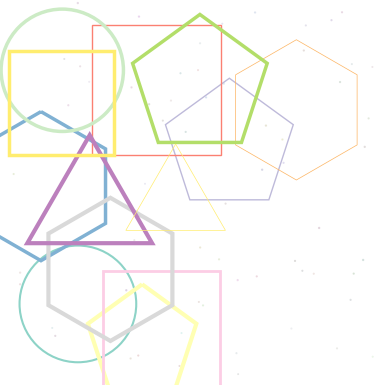[{"shape": "circle", "thickness": 1.5, "radius": 0.76, "center": [0.202, 0.211]}, {"shape": "pentagon", "thickness": 3, "radius": 0.74, "center": [0.369, 0.113]}, {"shape": "pentagon", "thickness": 1, "radius": 0.87, "center": [0.596, 0.622]}, {"shape": "square", "thickness": 1, "radius": 0.84, "center": [0.407, 0.767]}, {"shape": "hexagon", "thickness": 2.5, "radius": 0.97, "center": [0.106, 0.516]}, {"shape": "hexagon", "thickness": 0.5, "radius": 0.91, "center": [0.77, 0.715]}, {"shape": "pentagon", "thickness": 2.5, "radius": 0.92, "center": [0.519, 0.779]}, {"shape": "square", "thickness": 2, "radius": 0.76, "center": [0.419, 0.143]}, {"shape": "hexagon", "thickness": 3, "radius": 0.93, "center": [0.287, 0.3]}, {"shape": "triangle", "thickness": 3, "radius": 0.94, "center": [0.233, 0.462]}, {"shape": "circle", "thickness": 2.5, "radius": 0.79, "center": [0.162, 0.817]}, {"shape": "square", "thickness": 2.5, "radius": 0.68, "center": [0.16, 0.732]}, {"shape": "triangle", "thickness": 0.5, "radius": 0.75, "center": [0.456, 0.476]}]